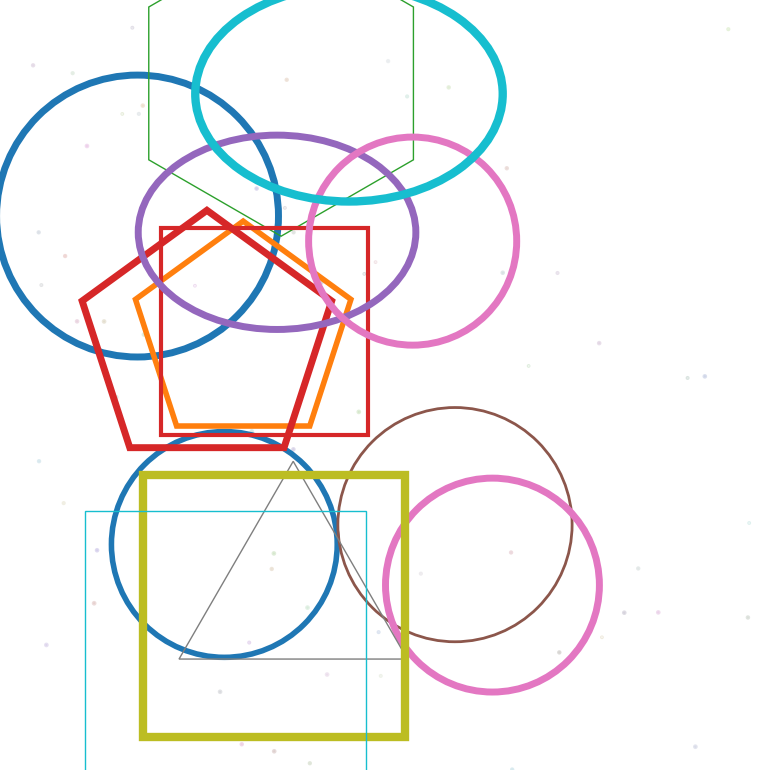[{"shape": "circle", "thickness": 2, "radius": 0.73, "center": [0.291, 0.293]}, {"shape": "circle", "thickness": 2.5, "radius": 0.92, "center": [0.179, 0.719]}, {"shape": "pentagon", "thickness": 2, "radius": 0.74, "center": [0.316, 0.566]}, {"shape": "hexagon", "thickness": 0.5, "radius": 0.99, "center": [0.365, 0.892]}, {"shape": "pentagon", "thickness": 2.5, "radius": 0.85, "center": [0.269, 0.556]}, {"shape": "square", "thickness": 1.5, "radius": 0.67, "center": [0.343, 0.57]}, {"shape": "oval", "thickness": 2.5, "radius": 0.9, "center": [0.36, 0.698]}, {"shape": "circle", "thickness": 1, "radius": 0.76, "center": [0.591, 0.319]}, {"shape": "circle", "thickness": 2.5, "radius": 0.68, "center": [0.536, 0.687]}, {"shape": "circle", "thickness": 2.5, "radius": 0.69, "center": [0.64, 0.24]}, {"shape": "triangle", "thickness": 0.5, "radius": 0.86, "center": [0.381, 0.23]}, {"shape": "square", "thickness": 3, "radius": 0.85, "center": [0.356, 0.213]}, {"shape": "oval", "thickness": 3, "radius": 1.0, "center": [0.453, 0.878]}, {"shape": "square", "thickness": 0.5, "radius": 0.91, "center": [0.293, 0.153]}]